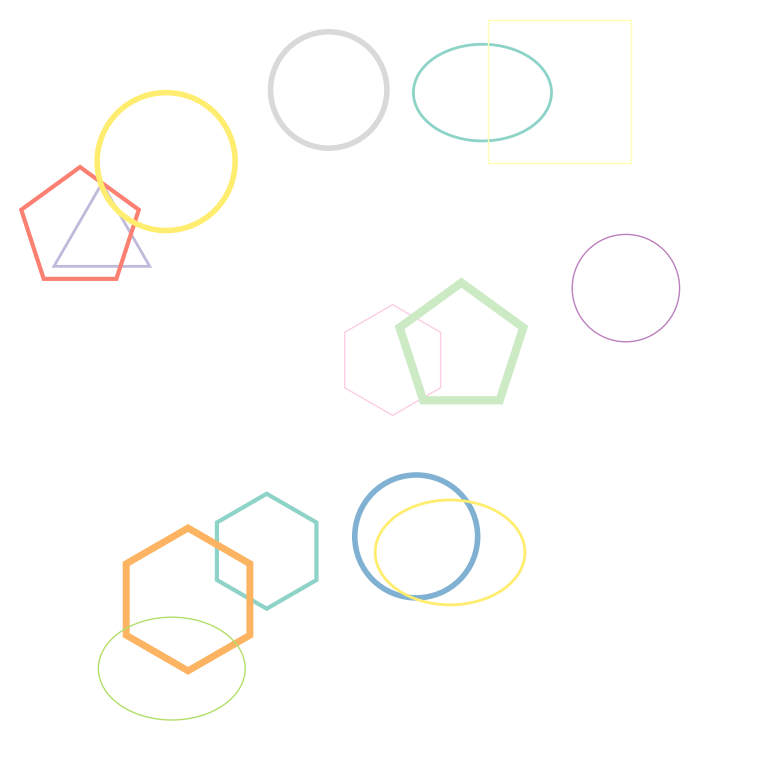[{"shape": "oval", "thickness": 1, "radius": 0.45, "center": [0.627, 0.88]}, {"shape": "hexagon", "thickness": 1.5, "radius": 0.37, "center": [0.346, 0.284]}, {"shape": "square", "thickness": 0.5, "radius": 0.46, "center": [0.727, 0.881]}, {"shape": "triangle", "thickness": 1, "radius": 0.36, "center": [0.132, 0.69]}, {"shape": "pentagon", "thickness": 1.5, "radius": 0.4, "center": [0.104, 0.703]}, {"shape": "circle", "thickness": 2, "radius": 0.4, "center": [0.541, 0.303]}, {"shape": "hexagon", "thickness": 2.5, "radius": 0.46, "center": [0.244, 0.221]}, {"shape": "oval", "thickness": 0.5, "radius": 0.48, "center": [0.223, 0.132]}, {"shape": "hexagon", "thickness": 0.5, "radius": 0.36, "center": [0.51, 0.532]}, {"shape": "circle", "thickness": 2, "radius": 0.38, "center": [0.427, 0.883]}, {"shape": "circle", "thickness": 0.5, "radius": 0.35, "center": [0.813, 0.626]}, {"shape": "pentagon", "thickness": 3, "radius": 0.42, "center": [0.599, 0.548]}, {"shape": "circle", "thickness": 2, "radius": 0.45, "center": [0.216, 0.79]}, {"shape": "oval", "thickness": 1, "radius": 0.49, "center": [0.585, 0.283]}]